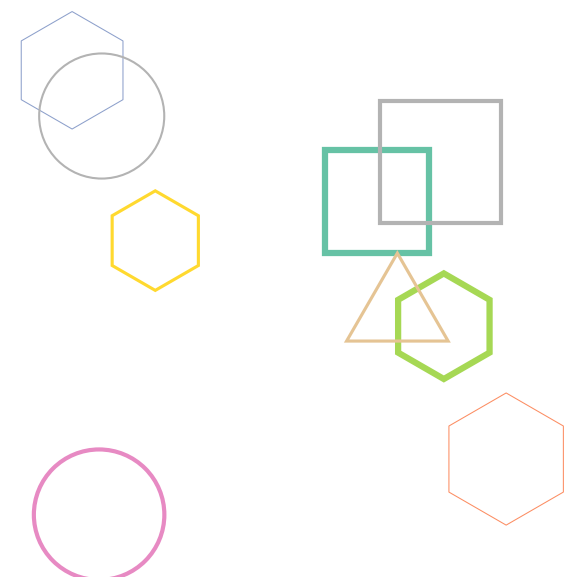[{"shape": "square", "thickness": 3, "radius": 0.45, "center": [0.652, 0.65]}, {"shape": "hexagon", "thickness": 0.5, "radius": 0.57, "center": [0.876, 0.204]}, {"shape": "hexagon", "thickness": 0.5, "radius": 0.51, "center": [0.125, 0.877]}, {"shape": "circle", "thickness": 2, "radius": 0.56, "center": [0.172, 0.108]}, {"shape": "hexagon", "thickness": 3, "radius": 0.46, "center": [0.769, 0.434]}, {"shape": "hexagon", "thickness": 1.5, "radius": 0.43, "center": [0.269, 0.582]}, {"shape": "triangle", "thickness": 1.5, "radius": 0.51, "center": [0.688, 0.459]}, {"shape": "square", "thickness": 2, "radius": 0.53, "center": [0.763, 0.719]}, {"shape": "circle", "thickness": 1, "radius": 0.54, "center": [0.176, 0.798]}]